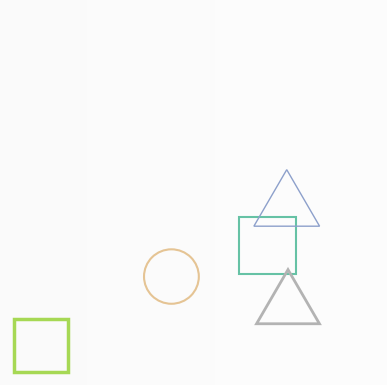[{"shape": "square", "thickness": 1.5, "radius": 0.37, "center": [0.689, 0.362]}, {"shape": "triangle", "thickness": 1, "radius": 0.49, "center": [0.74, 0.461]}, {"shape": "square", "thickness": 2.5, "radius": 0.35, "center": [0.106, 0.103]}, {"shape": "circle", "thickness": 1.5, "radius": 0.35, "center": [0.442, 0.282]}, {"shape": "triangle", "thickness": 2, "radius": 0.47, "center": [0.743, 0.206]}]